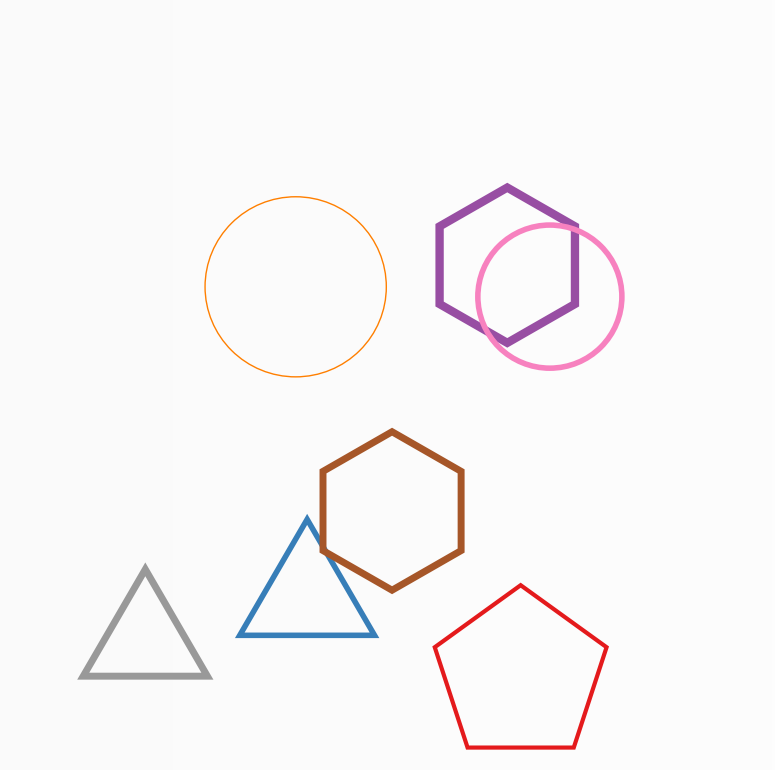[{"shape": "pentagon", "thickness": 1.5, "radius": 0.58, "center": [0.672, 0.123]}, {"shape": "triangle", "thickness": 2, "radius": 0.5, "center": [0.396, 0.225]}, {"shape": "hexagon", "thickness": 3, "radius": 0.5, "center": [0.655, 0.656]}, {"shape": "circle", "thickness": 0.5, "radius": 0.58, "center": [0.382, 0.628]}, {"shape": "hexagon", "thickness": 2.5, "radius": 0.51, "center": [0.506, 0.336]}, {"shape": "circle", "thickness": 2, "radius": 0.46, "center": [0.71, 0.615]}, {"shape": "triangle", "thickness": 2.5, "radius": 0.46, "center": [0.187, 0.168]}]